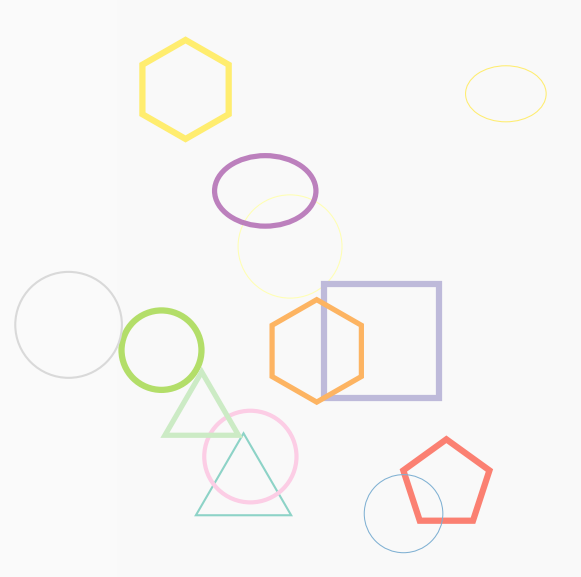[{"shape": "triangle", "thickness": 1, "radius": 0.47, "center": [0.419, 0.154]}, {"shape": "circle", "thickness": 0.5, "radius": 0.45, "center": [0.499, 0.572]}, {"shape": "square", "thickness": 3, "radius": 0.49, "center": [0.656, 0.409]}, {"shape": "pentagon", "thickness": 3, "radius": 0.39, "center": [0.768, 0.161]}, {"shape": "circle", "thickness": 0.5, "radius": 0.34, "center": [0.694, 0.11]}, {"shape": "hexagon", "thickness": 2.5, "radius": 0.44, "center": [0.545, 0.392]}, {"shape": "circle", "thickness": 3, "radius": 0.34, "center": [0.278, 0.393]}, {"shape": "circle", "thickness": 2, "radius": 0.4, "center": [0.431, 0.209]}, {"shape": "circle", "thickness": 1, "radius": 0.46, "center": [0.118, 0.437]}, {"shape": "oval", "thickness": 2.5, "radius": 0.44, "center": [0.456, 0.669]}, {"shape": "triangle", "thickness": 2.5, "radius": 0.37, "center": [0.347, 0.282]}, {"shape": "hexagon", "thickness": 3, "radius": 0.43, "center": [0.319, 0.844]}, {"shape": "oval", "thickness": 0.5, "radius": 0.35, "center": [0.87, 0.837]}]